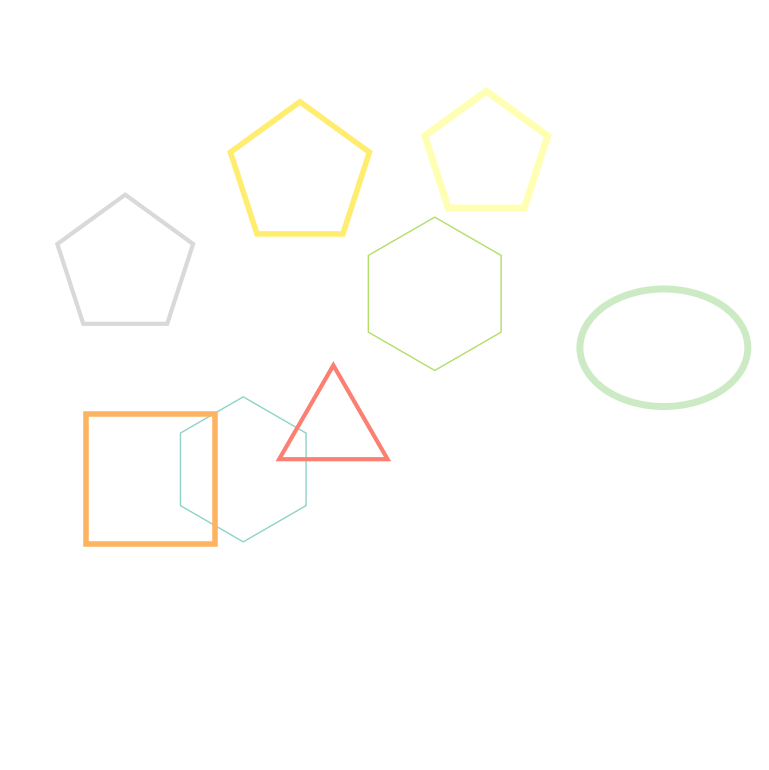[{"shape": "hexagon", "thickness": 0.5, "radius": 0.47, "center": [0.316, 0.39]}, {"shape": "pentagon", "thickness": 2.5, "radius": 0.42, "center": [0.632, 0.798]}, {"shape": "triangle", "thickness": 1.5, "radius": 0.41, "center": [0.433, 0.444]}, {"shape": "square", "thickness": 2, "radius": 0.42, "center": [0.196, 0.378]}, {"shape": "hexagon", "thickness": 0.5, "radius": 0.5, "center": [0.565, 0.618]}, {"shape": "pentagon", "thickness": 1.5, "radius": 0.46, "center": [0.163, 0.654]}, {"shape": "oval", "thickness": 2.5, "radius": 0.55, "center": [0.862, 0.548]}, {"shape": "pentagon", "thickness": 2, "radius": 0.47, "center": [0.39, 0.773]}]